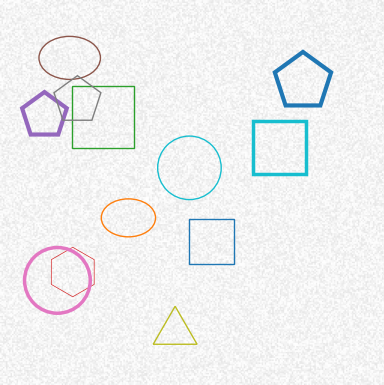[{"shape": "pentagon", "thickness": 3, "radius": 0.38, "center": [0.787, 0.788]}, {"shape": "square", "thickness": 1, "radius": 0.29, "center": [0.55, 0.372]}, {"shape": "oval", "thickness": 1, "radius": 0.35, "center": [0.334, 0.434]}, {"shape": "square", "thickness": 1, "radius": 0.4, "center": [0.267, 0.696]}, {"shape": "hexagon", "thickness": 0.5, "radius": 0.32, "center": [0.189, 0.293]}, {"shape": "pentagon", "thickness": 3, "radius": 0.3, "center": [0.115, 0.7]}, {"shape": "oval", "thickness": 1, "radius": 0.4, "center": [0.181, 0.85]}, {"shape": "circle", "thickness": 2.5, "radius": 0.43, "center": [0.149, 0.272]}, {"shape": "pentagon", "thickness": 1, "radius": 0.32, "center": [0.201, 0.739]}, {"shape": "triangle", "thickness": 1, "radius": 0.33, "center": [0.455, 0.139]}, {"shape": "square", "thickness": 2.5, "radius": 0.35, "center": [0.726, 0.617]}, {"shape": "circle", "thickness": 1, "radius": 0.41, "center": [0.492, 0.564]}]